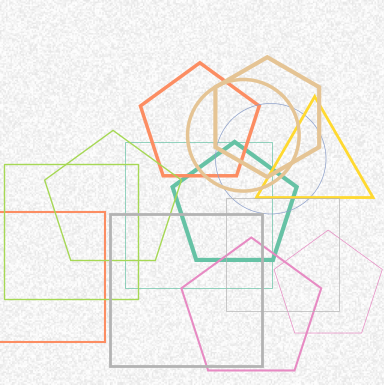[{"shape": "square", "thickness": 0.5, "radius": 0.95, "center": [0.515, 0.442]}, {"shape": "pentagon", "thickness": 3, "radius": 0.85, "center": [0.609, 0.462]}, {"shape": "pentagon", "thickness": 2.5, "radius": 0.81, "center": [0.519, 0.675]}, {"shape": "square", "thickness": 1.5, "radius": 0.84, "center": [0.104, 0.281]}, {"shape": "circle", "thickness": 0.5, "radius": 0.72, "center": [0.703, 0.588]}, {"shape": "pentagon", "thickness": 0.5, "radius": 0.74, "center": [0.852, 0.255]}, {"shape": "pentagon", "thickness": 1.5, "radius": 0.95, "center": [0.653, 0.192]}, {"shape": "square", "thickness": 1, "radius": 0.87, "center": [0.184, 0.398]}, {"shape": "pentagon", "thickness": 1, "radius": 0.93, "center": [0.294, 0.475]}, {"shape": "triangle", "thickness": 2, "radius": 0.87, "center": [0.817, 0.574]}, {"shape": "circle", "thickness": 2.5, "radius": 0.72, "center": [0.632, 0.649]}, {"shape": "hexagon", "thickness": 3, "radius": 0.78, "center": [0.694, 0.696]}, {"shape": "square", "thickness": 2, "radius": 0.99, "center": [0.484, 0.247]}, {"shape": "square", "thickness": 0.5, "radius": 0.73, "center": [0.733, 0.34]}]